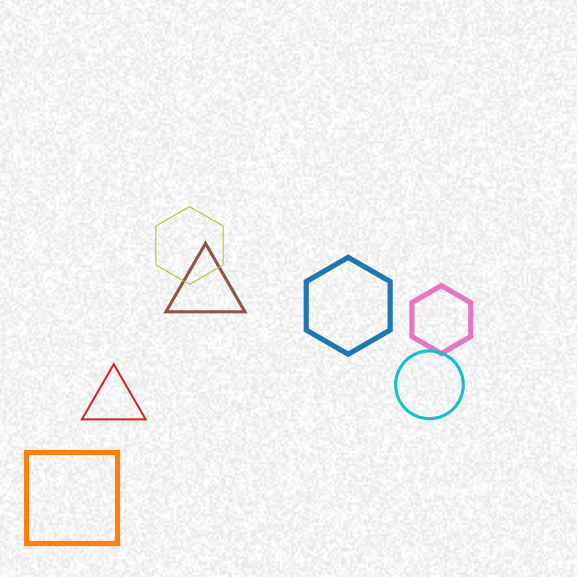[{"shape": "hexagon", "thickness": 2.5, "radius": 0.42, "center": [0.603, 0.47]}, {"shape": "square", "thickness": 2.5, "radius": 0.39, "center": [0.124, 0.138]}, {"shape": "triangle", "thickness": 1, "radius": 0.32, "center": [0.197, 0.305]}, {"shape": "triangle", "thickness": 1.5, "radius": 0.39, "center": [0.356, 0.499]}, {"shape": "hexagon", "thickness": 2.5, "radius": 0.29, "center": [0.764, 0.446]}, {"shape": "hexagon", "thickness": 0.5, "radius": 0.34, "center": [0.328, 0.574]}, {"shape": "circle", "thickness": 1.5, "radius": 0.29, "center": [0.744, 0.333]}]